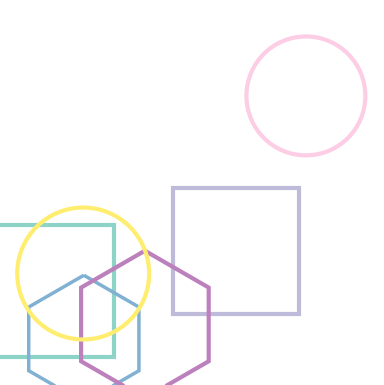[{"shape": "square", "thickness": 3, "radius": 0.86, "center": [0.124, 0.245]}, {"shape": "square", "thickness": 3, "radius": 0.82, "center": [0.613, 0.347]}, {"shape": "hexagon", "thickness": 2.5, "radius": 0.83, "center": [0.218, 0.12]}, {"shape": "circle", "thickness": 3, "radius": 0.77, "center": [0.795, 0.751]}, {"shape": "hexagon", "thickness": 3, "radius": 0.96, "center": [0.376, 0.157]}, {"shape": "circle", "thickness": 3, "radius": 0.86, "center": [0.216, 0.29]}]